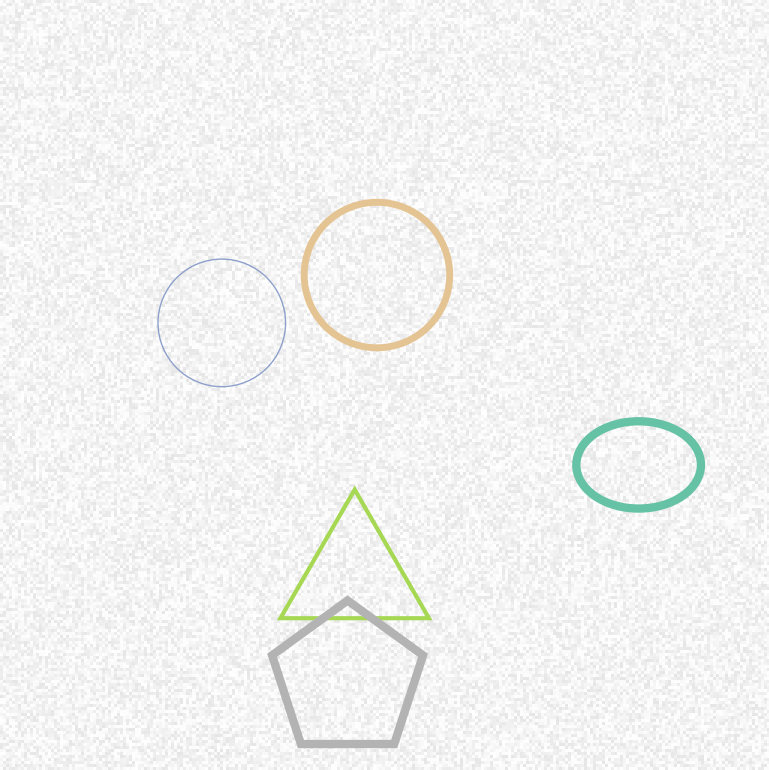[{"shape": "oval", "thickness": 3, "radius": 0.4, "center": [0.829, 0.396]}, {"shape": "circle", "thickness": 0.5, "radius": 0.41, "center": [0.288, 0.581]}, {"shape": "triangle", "thickness": 1.5, "radius": 0.56, "center": [0.461, 0.253]}, {"shape": "circle", "thickness": 2.5, "radius": 0.47, "center": [0.49, 0.643]}, {"shape": "pentagon", "thickness": 3, "radius": 0.52, "center": [0.451, 0.117]}]